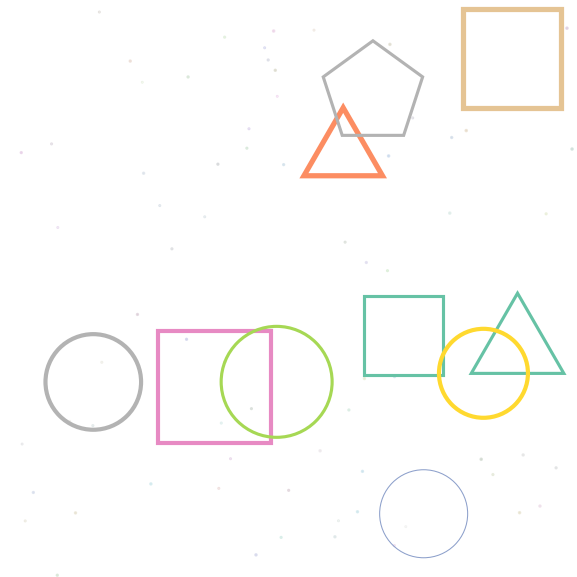[{"shape": "triangle", "thickness": 1.5, "radius": 0.46, "center": [0.896, 0.399]}, {"shape": "square", "thickness": 1.5, "radius": 0.34, "center": [0.699, 0.418]}, {"shape": "triangle", "thickness": 2.5, "radius": 0.39, "center": [0.594, 0.734]}, {"shape": "circle", "thickness": 0.5, "radius": 0.38, "center": [0.734, 0.11]}, {"shape": "square", "thickness": 2, "radius": 0.49, "center": [0.372, 0.329]}, {"shape": "circle", "thickness": 1.5, "radius": 0.48, "center": [0.479, 0.338]}, {"shape": "circle", "thickness": 2, "radius": 0.39, "center": [0.837, 0.353]}, {"shape": "square", "thickness": 2.5, "radius": 0.43, "center": [0.886, 0.898]}, {"shape": "pentagon", "thickness": 1.5, "radius": 0.45, "center": [0.646, 0.838]}, {"shape": "circle", "thickness": 2, "radius": 0.41, "center": [0.162, 0.338]}]